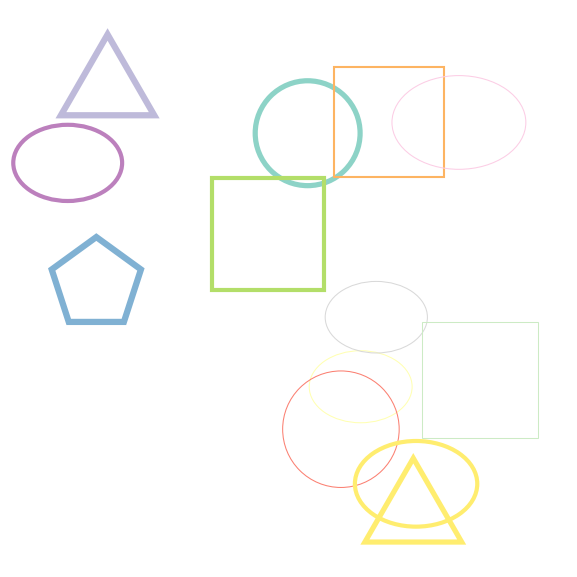[{"shape": "circle", "thickness": 2.5, "radius": 0.45, "center": [0.533, 0.768]}, {"shape": "oval", "thickness": 0.5, "radius": 0.45, "center": [0.625, 0.329]}, {"shape": "triangle", "thickness": 3, "radius": 0.47, "center": [0.186, 0.846]}, {"shape": "circle", "thickness": 0.5, "radius": 0.5, "center": [0.59, 0.256]}, {"shape": "pentagon", "thickness": 3, "radius": 0.41, "center": [0.167, 0.507]}, {"shape": "square", "thickness": 1, "radius": 0.48, "center": [0.674, 0.788]}, {"shape": "square", "thickness": 2, "radius": 0.48, "center": [0.464, 0.594]}, {"shape": "oval", "thickness": 0.5, "radius": 0.58, "center": [0.795, 0.787]}, {"shape": "oval", "thickness": 0.5, "radius": 0.44, "center": [0.652, 0.45]}, {"shape": "oval", "thickness": 2, "radius": 0.47, "center": [0.117, 0.717]}, {"shape": "square", "thickness": 0.5, "radius": 0.5, "center": [0.831, 0.341]}, {"shape": "oval", "thickness": 2, "radius": 0.53, "center": [0.72, 0.161]}, {"shape": "triangle", "thickness": 2.5, "radius": 0.48, "center": [0.716, 0.109]}]